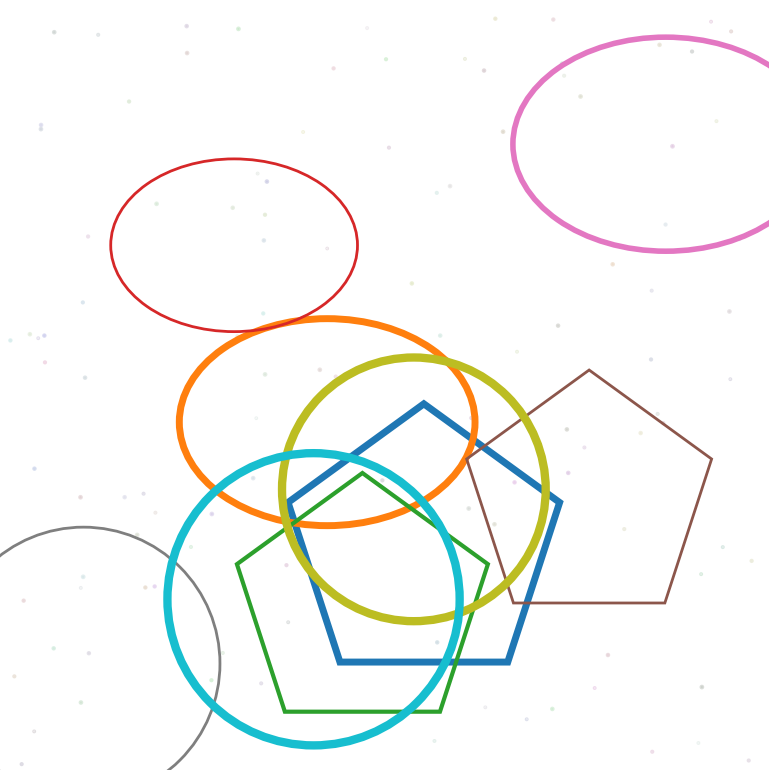[{"shape": "pentagon", "thickness": 2.5, "radius": 0.93, "center": [0.55, 0.29]}, {"shape": "oval", "thickness": 2.5, "radius": 0.96, "center": [0.425, 0.452]}, {"shape": "pentagon", "thickness": 1.5, "radius": 0.86, "center": [0.471, 0.214]}, {"shape": "oval", "thickness": 1, "radius": 0.8, "center": [0.304, 0.681]}, {"shape": "pentagon", "thickness": 1, "radius": 0.84, "center": [0.765, 0.352]}, {"shape": "oval", "thickness": 2, "radius": 0.99, "center": [0.865, 0.813]}, {"shape": "circle", "thickness": 1, "radius": 0.89, "center": [0.108, 0.138]}, {"shape": "circle", "thickness": 3, "radius": 0.86, "center": [0.537, 0.364]}, {"shape": "circle", "thickness": 3, "radius": 0.95, "center": [0.407, 0.222]}]